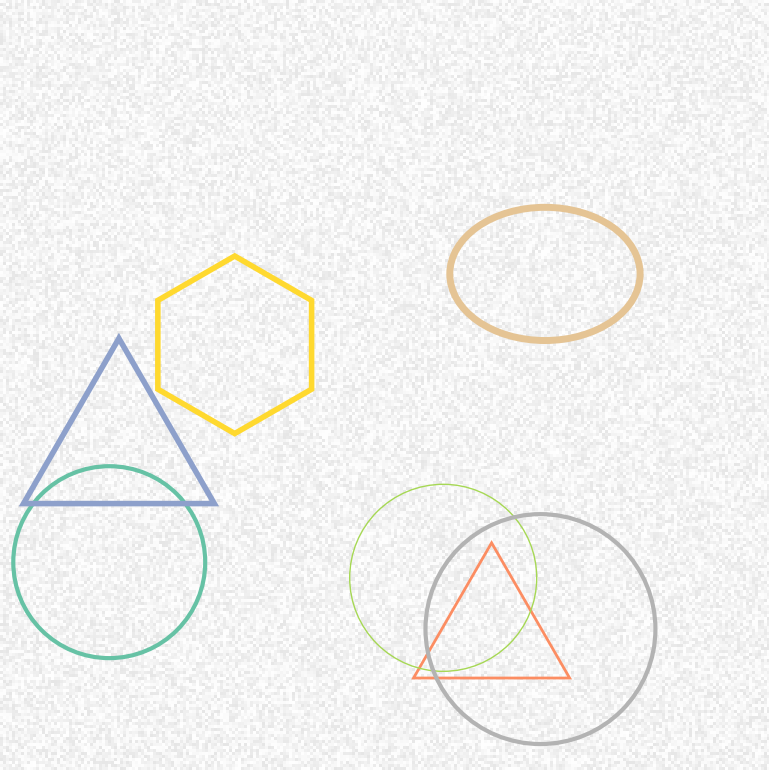[{"shape": "circle", "thickness": 1.5, "radius": 0.62, "center": [0.142, 0.27]}, {"shape": "triangle", "thickness": 1, "radius": 0.59, "center": [0.638, 0.178]}, {"shape": "triangle", "thickness": 2, "radius": 0.72, "center": [0.154, 0.418]}, {"shape": "circle", "thickness": 0.5, "radius": 0.61, "center": [0.576, 0.25]}, {"shape": "hexagon", "thickness": 2, "radius": 0.58, "center": [0.305, 0.552]}, {"shape": "oval", "thickness": 2.5, "radius": 0.62, "center": [0.708, 0.644]}, {"shape": "circle", "thickness": 1.5, "radius": 0.75, "center": [0.702, 0.183]}]